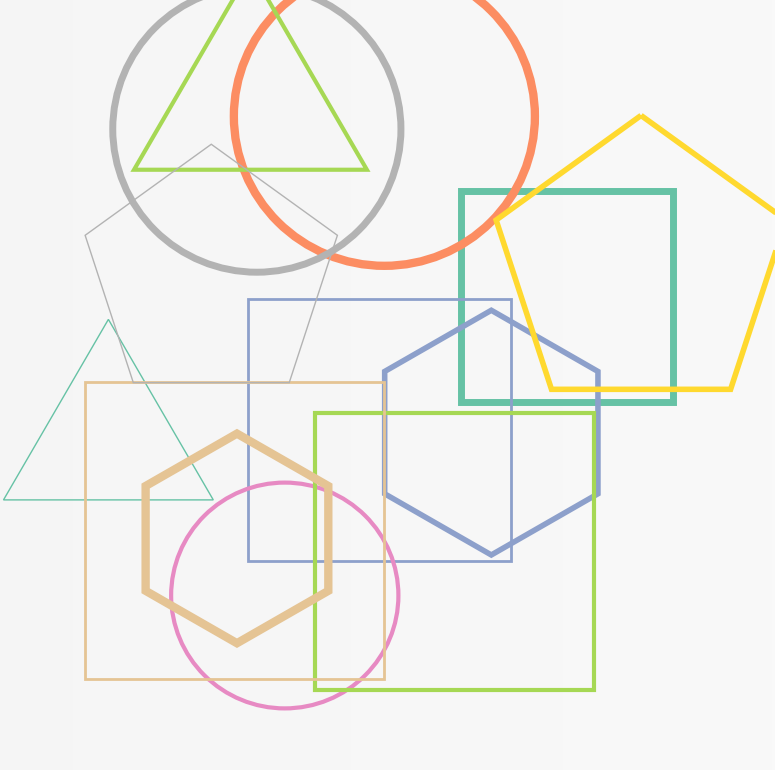[{"shape": "square", "thickness": 2.5, "radius": 0.69, "center": [0.732, 0.615]}, {"shape": "triangle", "thickness": 0.5, "radius": 0.78, "center": [0.14, 0.429]}, {"shape": "circle", "thickness": 3, "radius": 0.97, "center": [0.496, 0.849]}, {"shape": "hexagon", "thickness": 2, "radius": 0.79, "center": [0.634, 0.438]}, {"shape": "square", "thickness": 1, "radius": 0.85, "center": [0.49, 0.442]}, {"shape": "circle", "thickness": 1.5, "radius": 0.73, "center": [0.367, 0.227]}, {"shape": "triangle", "thickness": 1.5, "radius": 0.87, "center": [0.323, 0.866]}, {"shape": "square", "thickness": 1.5, "radius": 0.9, "center": [0.586, 0.283]}, {"shape": "pentagon", "thickness": 2, "radius": 0.98, "center": [0.827, 0.653]}, {"shape": "hexagon", "thickness": 3, "radius": 0.68, "center": [0.306, 0.301]}, {"shape": "square", "thickness": 1, "radius": 0.96, "center": [0.302, 0.311]}, {"shape": "pentagon", "thickness": 0.5, "radius": 0.86, "center": [0.273, 0.642]}, {"shape": "circle", "thickness": 2.5, "radius": 0.93, "center": [0.331, 0.832]}]